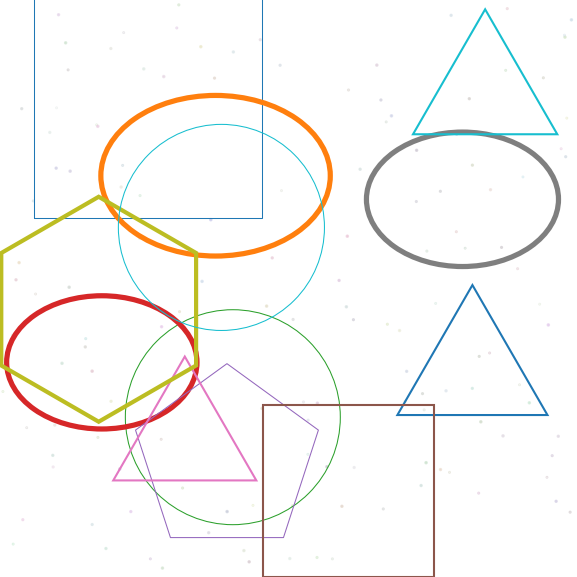[{"shape": "square", "thickness": 0.5, "radius": 0.99, "center": [0.256, 0.82]}, {"shape": "triangle", "thickness": 1, "radius": 0.75, "center": [0.818, 0.355]}, {"shape": "oval", "thickness": 2.5, "radius": 0.99, "center": [0.373, 0.695]}, {"shape": "circle", "thickness": 0.5, "radius": 0.93, "center": [0.403, 0.277]}, {"shape": "oval", "thickness": 2.5, "radius": 0.82, "center": [0.176, 0.372]}, {"shape": "pentagon", "thickness": 0.5, "radius": 0.83, "center": [0.393, 0.203]}, {"shape": "square", "thickness": 1, "radius": 0.74, "center": [0.604, 0.149]}, {"shape": "triangle", "thickness": 1, "radius": 0.72, "center": [0.32, 0.239]}, {"shape": "oval", "thickness": 2.5, "radius": 0.83, "center": [0.801, 0.654]}, {"shape": "hexagon", "thickness": 2, "radius": 0.97, "center": [0.171, 0.464]}, {"shape": "circle", "thickness": 0.5, "radius": 0.89, "center": [0.383, 0.605]}, {"shape": "triangle", "thickness": 1, "radius": 0.72, "center": [0.84, 0.839]}]